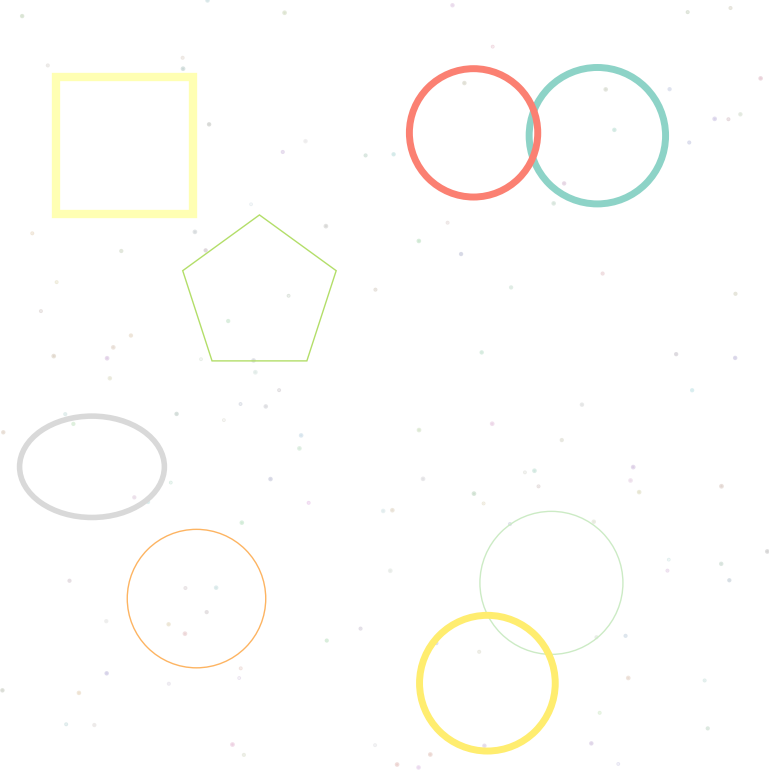[{"shape": "circle", "thickness": 2.5, "radius": 0.44, "center": [0.776, 0.824]}, {"shape": "square", "thickness": 3, "radius": 0.44, "center": [0.161, 0.812]}, {"shape": "circle", "thickness": 2.5, "radius": 0.42, "center": [0.615, 0.827]}, {"shape": "circle", "thickness": 0.5, "radius": 0.45, "center": [0.255, 0.223]}, {"shape": "pentagon", "thickness": 0.5, "radius": 0.52, "center": [0.337, 0.616]}, {"shape": "oval", "thickness": 2, "radius": 0.47, "center": [0.119, 0.394]}, {"shape": "circle", "thickness": 0.5, "radius": 0.46, "center": [0.716, 0.243]}, {"shape": "circle", "thickness": 2.5, "radius": 0.44, "center": [0.633, 0.113]}]